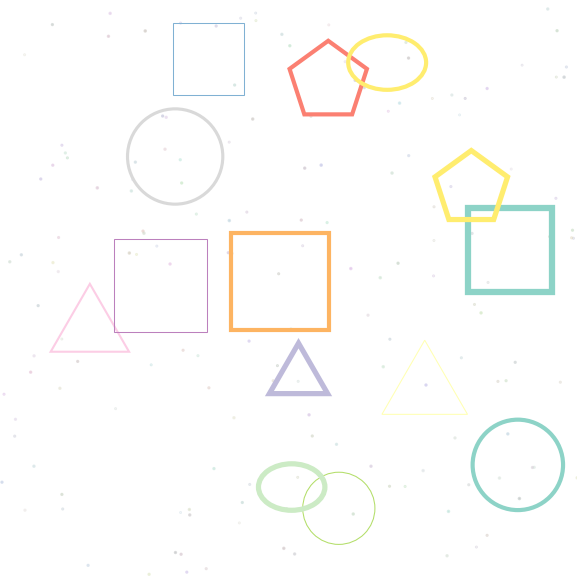[{"shape": "circle", "thickness": 2, "radius": 0.39, "center": [0.897, 0.194]}, {"shape": "square", "thickness": 3, "radius": 0.36, "center": [0.884, 0.566]}, {"shape": "triangle", "thickness": 0.5, "radius": 0.43, "center": [0.735, 0.324]}, {"shape": "triangle", "thickness": 2.5, "radius": 0.29, "center": [0.517, 0.347]}, {"shape": "pentagon", "thickness": 2, "radius": 0.35, "center": [0.568, 0.858]}, {"shape": "square", "thickness": 0.5, "radius": 0.31, "center": [0.361, 0.897]}, {"shape": "square", "thickness": 2, "radius": 0.42, "center": [0.485, 0.512]}, {"shape": "circle", "thickness": 0.5, "radius": 0.31, "center": [0.587, 0.119]}, {"shape": "triangle", "thickness": 1, "radius": 0.39, "center": [0.156, 0.429]}, {"shape": "circle", "thickness": 1.5, "radius": 0.41, "center": [0.303, 0.728]}, {"shape": "square", "thickness": 0.5, "radius": 0.4, "center": [0.278, 0.505]}, {"shape": "oval", "thickness": 2.5, "radius": 0.29, "center": [0.505, 0.156]}, {"shape": "oval", "thickness": 2, "radius": 0.34, "center": [0.67, 0.891]}, {"shape": "pentagon", "thickness": 2.5, "radius": 0.33, "center": [0.816, 0.672]}]